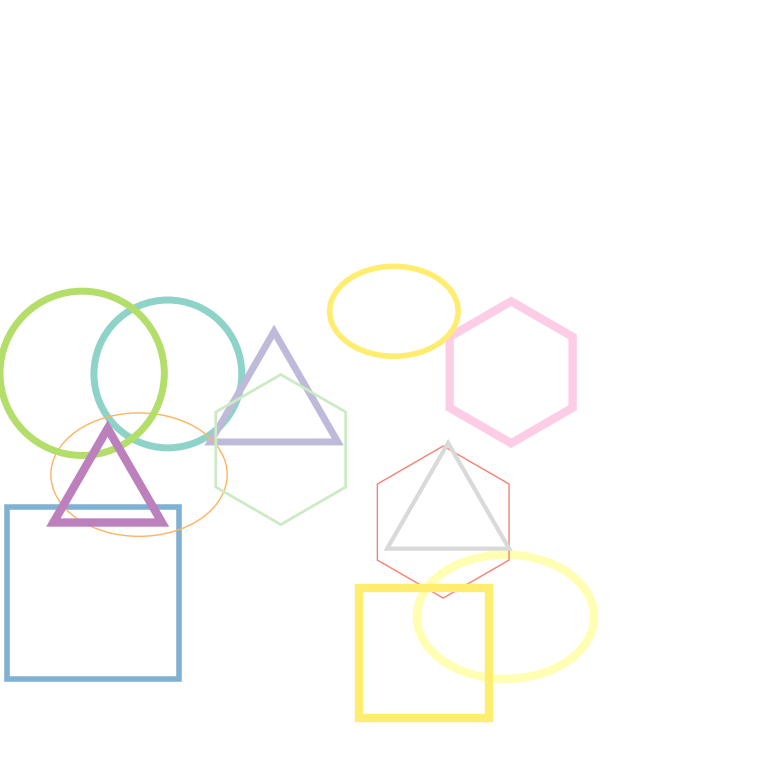[{"shape": "circle", "thickness": 2.5, "radius": 0.48, "center": [0.218, 0.514]}, {"shape": "oval", "thickness": 3, "radius": 0.58, "center": [0.656, 0.199]}, {"shape": "triangle", "thickness": 2.5, "radius": 0.48, "center": [0.356, 0.474]}, {"shape": "hexagon", "thickness": 0.5, "radius": 0.49, "center": [0.576, 0.322]}, {"shape": "square", "thickness": 2, "radius": 0.56, "center": [0.121, 0.23]}, {"shape": "oval", "thickness": 0.5, "radius": 0.57, "center": [0.181, 0.384]}, {"shape": "circle", "thickness": 2.5, "radius": 0.53, "center": [0.107, 0.515]}, {"shape": "hexagon", "thickness": 3, "radius": 0.46, "center": [0.664, 0.517]}, {"shape": "triangle", "thickness": 1.5, "radius": 0.46, "center": [0.582, 0.333]}, {"shape": "triangle", "thickness": 3, "radius": 0.41, "center": [0.14, 0.362]}, {"shape": "hexagon", "thickness": 1, "radius": 0.49, "center": [0.365, 0.416]}, {"shape": "square", "thickness": 3, "radius": 0.42, "center": [0.551, 0.152]}, {"shape": "oval", "thickness": 2, "radius": 0.42, "center": [0.512, 0.596]}]